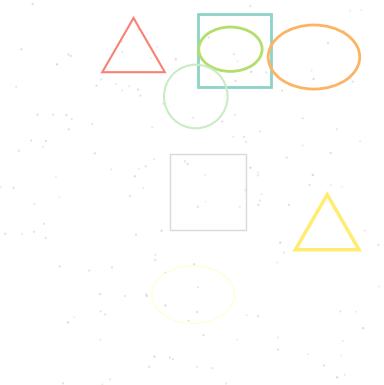[{"shape": "square", "thickness": 2, "radius": 0.47, "center": [0.61, 0.869]}, {"shape": "oval", "thickness": 0.5, "radius": 0.54, "center": [0.502, 0.235]}, {"shape": "triangle", "thickness": 1.5, "radius": 0.47, "center": [0.347, 0.859]}, {"shape": "oval", "thickness": 2, "radius": 0.59, "center": [0.815, 0.852]}, {"shape": "oval", "thickness": 2, "radius": 0.41, "center": [0.599, 0.872]}, {"shape": "square", "thickness": 1, "radius": 0.5, "center": [0.541, 0.502]}, {"shape": "circle", "thickness": 1.5, "radius": 0.41, "center": [0.509, 0.749]}, {"shape": "triangle", "thickness": 2.5, "radius": 0.48, "center": [0.85, 0.399]}]